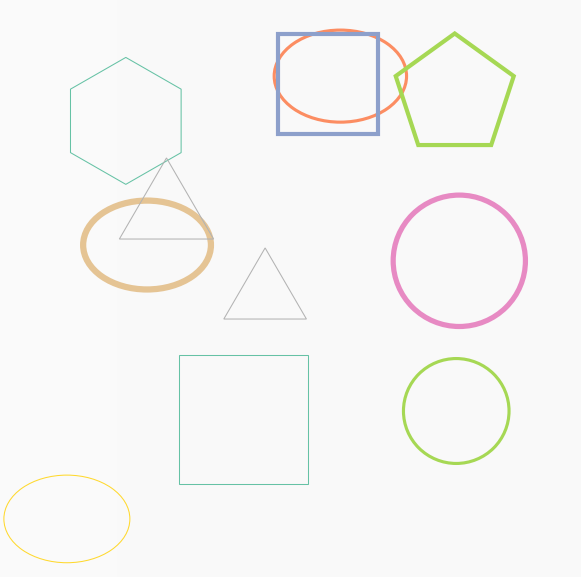[{"shape": "square", "thickness": 0.5, "radius": 0.56, "center": [0.419, 0.272]}, {"shape": "hexagon", "thickness": 0.5, "radius": 0.55, "center": [0.216, 0.79]}, {"shape": "oval", "thickness": 1.5, "radius": 0.57, "center": [0.586, 0.867]}, {"shape": "square", "thickness": 2, "radius": 0.43, "center": [0.564, 0.854]}, {"shape": "circle", "thickness": 2.5, "radius": 0.57, "center": [0.79, 0.548]}, {"shape": "pentagon", "thickness": 2, "radius": 0.53, "center": [0.782, 0.834]}, {"shape": "circle", "thickness": 1.5, "radius": 0.45, "center": [0.785, 0.287]}, {"shape": "oval", "thickness": 0.5, "radius": 0.54, "center": [0.115, 0.101]}, {"shape": "oval", "thickness": 3, "radius": 0.55, "center": [0.253, 0.575]}, {"shape": "triangle", "thickness": 0.5, "radius": 0.41, "center": [0.456, 0.488]}, {"shape": "triangle", "thickness": 0.5, "radius": 0.47, "center": [0.286, 0.632]}]